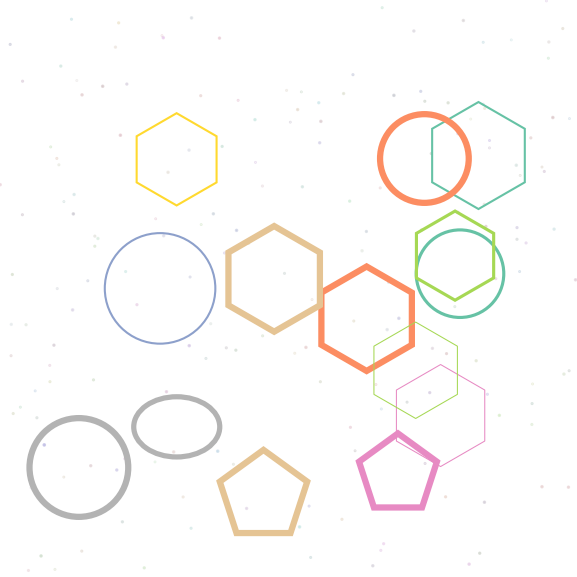[{"shape": "hexagon", "thickness": 1, "radius": 0.46, "center": [0.829, 0.73]}, {"shape": "circle", "thickness": 1.5, "radius": 0.38, "center": [0.797, 0.525]}, {"shape": "circle", "thickness": 3, "radius": 0.38, "center": [0.735, 0.725]}, {"shape": "hexagon", "thickness": 3, "radius": 0.45, "center": [0.635, 0.447]}, {"shape": "circle", "thickness": 1, "radius": 0.48, "center": [0.277, 0.5]}, {"shape": "pentagon", "thickness": 3, "radius": 0.35, "center": [0.689, 0.178]}, {"shape": "hexagon", "thickness": 0.5, "radius": 0.44, "center": [0.763, 0.28]}, {"shape": "hexagon", "thickness": 1.5, "radius": 0.39, "center": [0.788, 0.556]}, {"shape": "hexagon", "thickness": 0.5, "radius": 0.42, "center": [0.72, 0.358]}, {"shape": "hexagon", "thickness": 1, "radius": 0.4, "center": [0.306, 0.723]}, {"shape": "hexagon", "thickness": 3, "radius": 0.46, "center": [0.475, 0.516]}, {"shape": "pentagon", "thickness": 3, "radius": 0.4, "center": [0.456, 0.14]}, {"shape": "oval", "thickness": 2.5, "radius": 0.37, "center": [0.306, 0.26]}, {"shape": "circle", "thickness": 3, "radius": 0.43, "center": [0.137, 0.19]}]